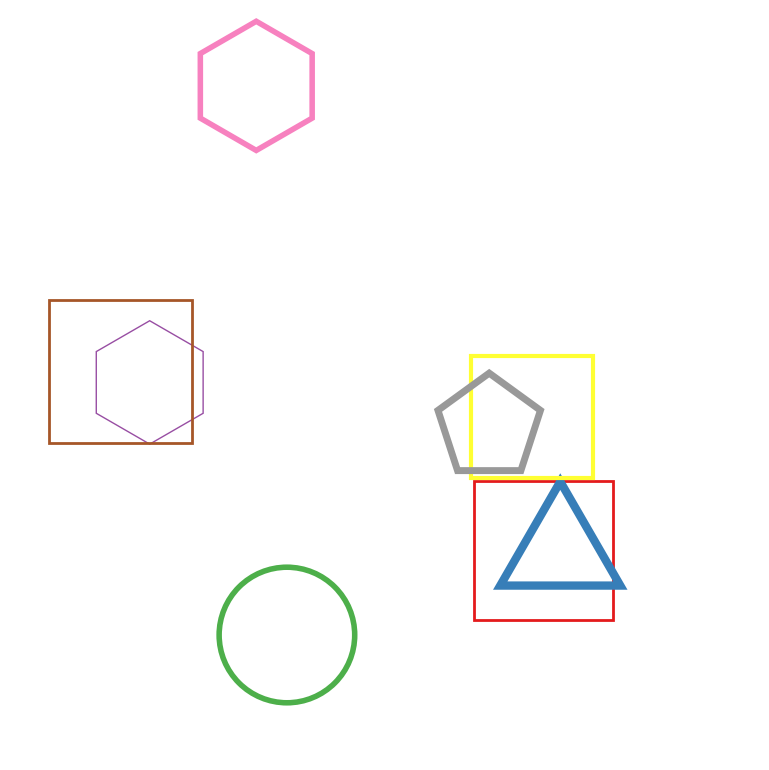[{"shape": "square", "thickness": 1, "radius": 0.45, "center": [0.706, 0.285]}, {"shape": "triangle", "thickness": 3, "radius": 0.45, "center": [0.728, 0.285]}, {"shape": "circle", "thickness": 2, "radius": 0.44, "center": [0.373, 0.175]}, {"shape": "hexagon", "thickness": 0.5, "radius": 0.4, "center": [0.194, 0.503]}, {"shape": "square", "thickness": 1.5, "radius": 0.39, "center": [0.691, 0.459]}, {"shape": "square", "thickness": 1, "radius": 0.47, "center": [0.156, 0.517]}, {"shape": "hexagon", "thickness": 2, "radius": 0.42, "center": [0.333, 0.889]}, {"shape": "pentagon", "thickness": 2.5, "radius": 0.35, "center": [0.635, 0.445]}]